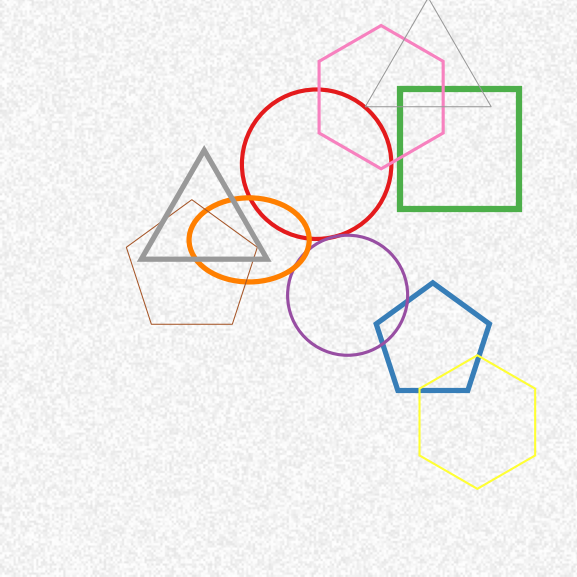[{"shape": "circle", "thickness": 2, "radius": 0.65, "center": [0.548, 0.715]}, {"shape": "pentagon", "thickness": 2.5, "radius": 0.52, "center": [0.749, 0.406]}, {"shape": "square", "thickness": 3, "radius": 0.52, "center": [0.796, 0.741]}, {"shape": "circle", "thickness": 1.5, "radius": 0.52, "center": [0.602, 0.488]}, {"shape": "oval", "thickness": 2.5, "radius": 0.52, "center": [0.431, 0.584]}, {"shape": "hexagon", "thickness": 1, "radius": 0.58, "center": [0.827, 0.268]}, {"shape": "pentagon", "thickness": 0.5, "radius": 0.6, "center": [0.332, 0.534]}, {"shape": "hexagon", "thickness": 1.5, "radius": 0.62, "center": [0.66, 0.831]}, {"shape": "triangle", "thickness": 2.5, "radius": 0.63, "center": [0.354, 0.613]}, {"shape": "triangle", "thickness": 0.5, "radius": 0.63, "center": [0.742, 0.877]}]